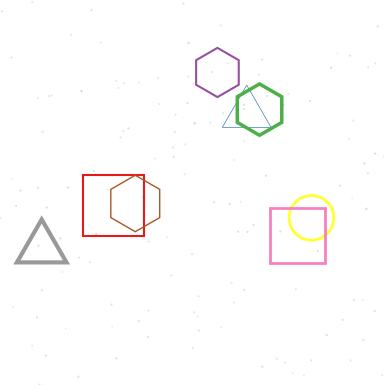[{"shape": "square", "thickness": 1.5, "radius": 0.4, "center": [0.294, 0.465]}, {"shape": "triangle", "thickness": 0.5, "radius": 0.37, "center": [0.641, 0.706]}, {"shape": "hexagon", "thickness": 2.5, "radius": 0.33, "center": [0.674, 0.715]}, {"shape": "hexagon", "thickness": 1.5, "radius": 0.32, "center": [0.565, 0.812]}, {"shape": "circle", "thickness": 2, "radius": 0.29, "center": [0.809, 0.434]}, {"shape": "hexagon", "thickness": 1, "radius": 0.37, "center": [0.351, 0.471]}, {"shape": "square", "thickness": 2, "radius": 0.36, "center": [0.773, 0.389]}, {"shape": "triangle", "thickness": 3, "radius": 0.37, "center": [0.108, 0.356]}]